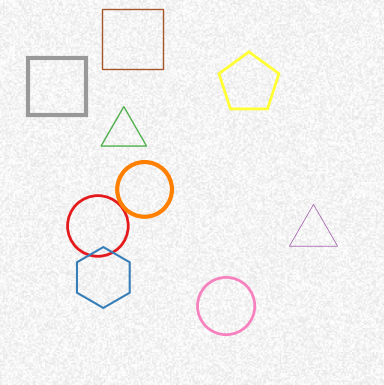[{"shape": "circle", "thickness": 2, "radius": 0.39, "center": [0.254, 0.413]}, {"shape": "hexagon", "thickness": 1.5, "radius": 0.4, "center": [0.268, 0.279]}, {"shape": "triangle", "thickness": 1, "radius": 0.34, "center": [0.322, 0.655]}, {"shape": "triangle", "thickness": 0.5, "radius": 0.36, "center": [0.814, 0.397]}, {"shape": "circle", "thickness": 3, "radius": 0.36, "center": [0.376, 0.508]}, {"shape": "pentagon", "thickness": 2, "radius": 0.41, "center": [0.647, 0.783]}, {"shape": "square", "thickness": 1, "radius": 0.39, "center": [0.345, 0.898]}, {"shape": "circle", "thickness": 2, "radius": 0.37, "center": [0.587, 0.205]}, {"shape": "square", "thickness": 3, "radius": 0.37, "center": [0.148, 0.776]}]